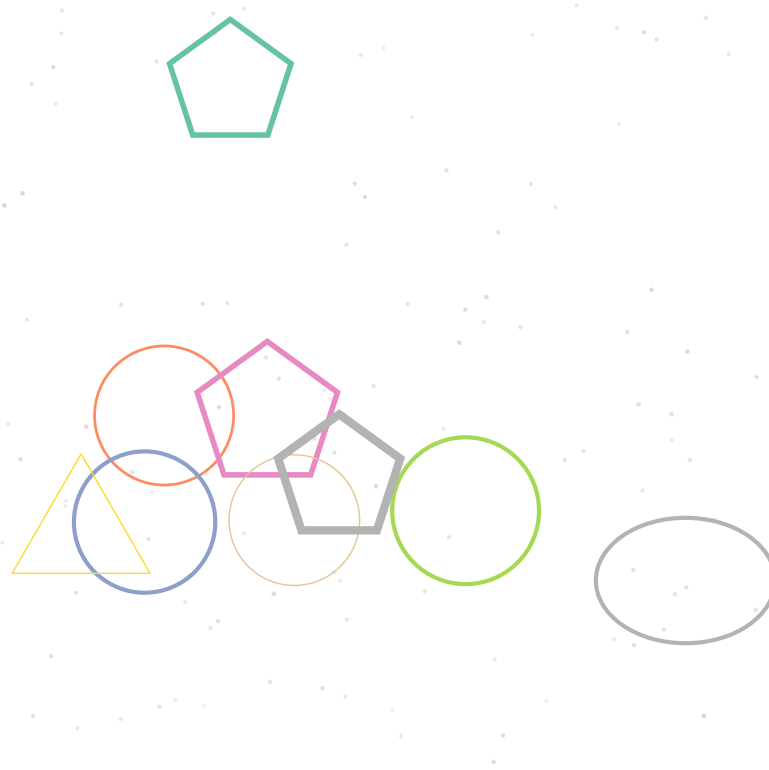[{"shape": "pentagon", "thickness": 2, "radius": 0.41, "center": [0.299, 0.892]}, {"shape": "circle", "thickness": 1, "radius": 0.45, "center": [0.213, 0.46]}, {"shape": "circle", "thickness": 1.5, "radius": 0.46, "center": [0.188, 0.322]}, {"shape": "pentagon", "thickness": 2, "radius": 0.48, "center": [0.347, 0.461]}, {"shape": "circle", "thickness": 1.5, "radius": 0.48, "center": [0.605, 0.337]}, {"shape": "triangle", "thickness": 0.5, "radius": 0.52, "center": [0.105, 0.307]}, {"shape": "circle", "thickness": 0.5, "radius": 0.42, "center": [0.382, 0.324]}, {"shape": "pentagon", "thickness": 3, "radius": 0.42, "center": [0.44, 0.379]}, {"shape": "oval", "thickness": 1.5, "radius": 0.58, "center": [0.89, 0.246]}]